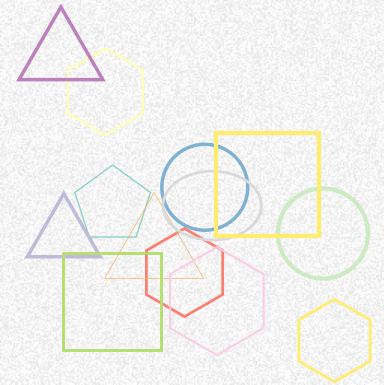[{"shape": "pentagon", "thickness": 1, "radius": 0.52, "center": [0.293, 0.468]}, {"shape": "hexagon", "thickness": 1.5, "radius": 0.56, "center": [0.274, 0.762]}, {"shape": "triangle", "thickness": 2.5, "radius": 0.55, "center": [0.166, 0.388]}, {"shape": "hexagon", "thickness": 2, "radius": 0.57, "center": [0.479, 0.292]}, {"shape": "circle", "thickness": 2.5, "radius": 0.56, "center": [0.532, 0.514]}, {"shape": "triangle", "thickness": 0.5, "radius": 0.74, "center": [0.401, 0.351]}, {"shape": "square", "thickness": 2, "radius": 0.63, "center": [0.291, 0.218]}, {"shape": "hexagon", "thickness": 1.5, "radius": 0.7, "center": [0.563, 0.218]}, {"shape": "oval", "thickness": 2, "radius": 0.64, "center": [0.551, 0.466]}, {"shape": "triangle", "thickness": 2.5, "radius": 0.63, "center": [0.158, 0.856]}, {"shape": "circle", "thickness": 3, "radius": 0.59, "center": [0.839, 0.394]}, {"shape": "square", "thickness": 3, "radius": 0.67, "center": [0.695, 0.52]}, {"shape": "hexagon", "thickness": 2, "radius": 0.53, "center": [0.869, 0.116]}]